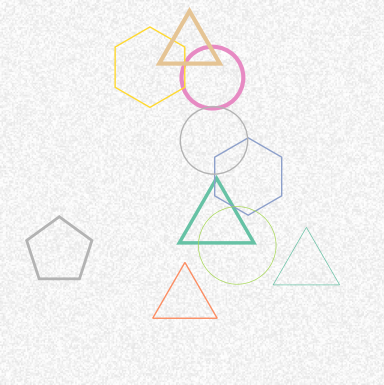[{"shape": "triangle", "thickness": 0.5, "radius": 0.5, "center": [0.796, 0.31]}, {"shape": "triangle", "thickness": 2.5, "radius": 0.56, "center": [0.563, 0.425]}, {"shape": "triangle", "thickness": 1, "radius": 0.48, "center": [0.48, 0.222]}, {"shape": "hexagon", "thickness": 1, "radius": 0.5, "center": [0.645, 0.542]}, {"shape": "circle", "thickness": 3, "radius": 0.4, "center": [0.552, 0.798]}, {"shape": "circle", "thickness": 0.5, "radius": 0.5, "center": [0.616, 0.363]}, {"shape": "hexagon", "thickness": 1, "radius": 0.52, "center": [0.389, 0.826]}, {"shape": "triangle", "thickness": 3, "radius": 0.45, "center": [0.492, 0.88]}, {"shape": "pentagon", "thickness": 2, "radius": 0.45, "center": [0.154, 0.348]}, {"shape": "circle", "thickness": 1, "radius": 0.44, "center": [0.556, 0.635]}]